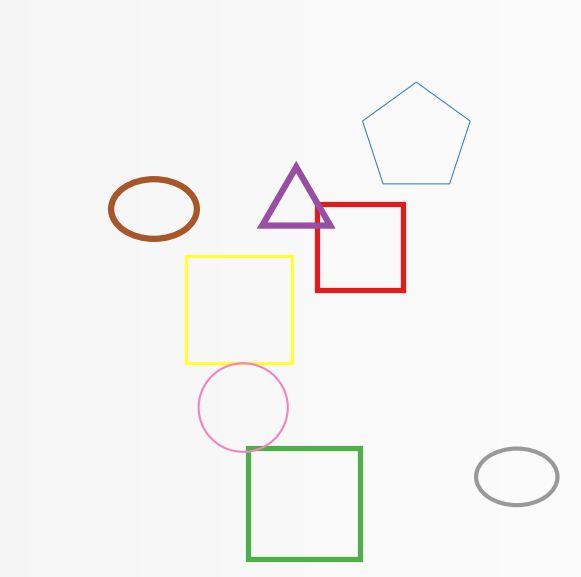[{"shape": "square", "thickness": 2.5, "radius": 0.37, "center": [0.62, 0.572]}, {"shape": "pentagon", "thickness": 0.5, "radius": 0.49, "center": [0.716, 0.76]}, {"shape": "square", "thickness": 2.5, "radius": 0.48, "center": [0.523, 0.127]}, {"shape": "triangle", "thickness": 3, "radius": 0.34, "center": [0.51, 0.642]}, {"shape": "square", "thickness": 1.5, "radius": 0.46, "center": [0.411, 0.463]}, {"shape": "oval", "thickness": 3, "radius": 0.37, "center": [0.265, 0.637]}, {"shape": "circle", "thickness": 1, "radius": 0.38, "center": [0.418, 0.293]}, {"shape": "oval", "thickness": 2, "radius": 0.35, "center": [0.889, 0.173]}]